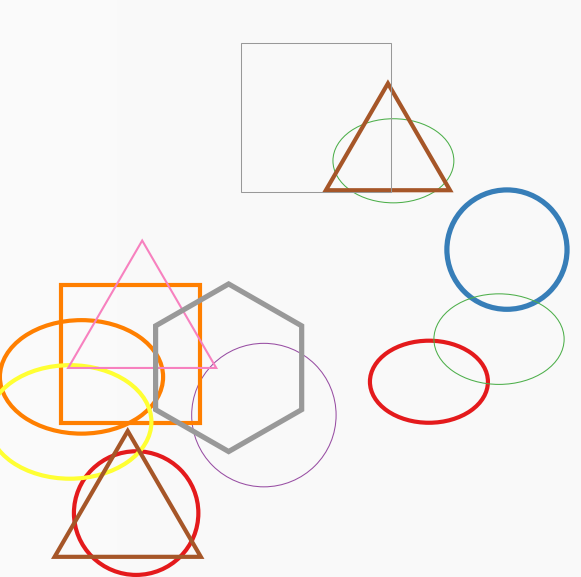[{"shape": "circle", "thickness": 2, "radius": 0.54, "center": [0.234, 0.111]}, {"shape": "oval", "thickness": 2, "radius": 0.51, "center": [0.738, 0.338]}, {"shape": "circle", "thickness": 2.5, "radius": 0.52, "center": [0.872, 0.567]}, {"shape": "oval", "thickness": 0.5, "radius": 0.56, "center": [0.859, 0.412]}, {"shape": "oval", "thickness": 0.5, "radius": 0.52, "center": [0.677, 0.721]}, {"shape": "circle", "thickness": 0.5, "radius": 0.62, "center": [0.454, 0.28]}, {"shape": "square", "thickness": 2, "radius": 0.6, "center": [0.224, 0.386]}, {"shape": "oval", "thickness": 2, "radius": 0.7, "center": [0.14, 0.347]}, {"shape": "oval", "thickness": 2, "radius": 0.7, "center": [0.12, 0.268]}, {"shape": "triangle", "thickness": 2, "radius": 0.62, "center": [0.667, 0.731]}, {"shape": "triangle", "thickness": 2, "radius": 0.73, "center": [0.22, 0.108]}, {"shape": "triangle", "thickness": 1, "radius": 0.74, "center": [0.245, 0.436]}, {"shape": "square", "thickness": 0.5, "radius": 0.65, "center": [0.544, 0.796]}, {"shape": "hexagon", "thickness": 2.5, "radius": 0.73, "center": [0.393, 0.362]}]